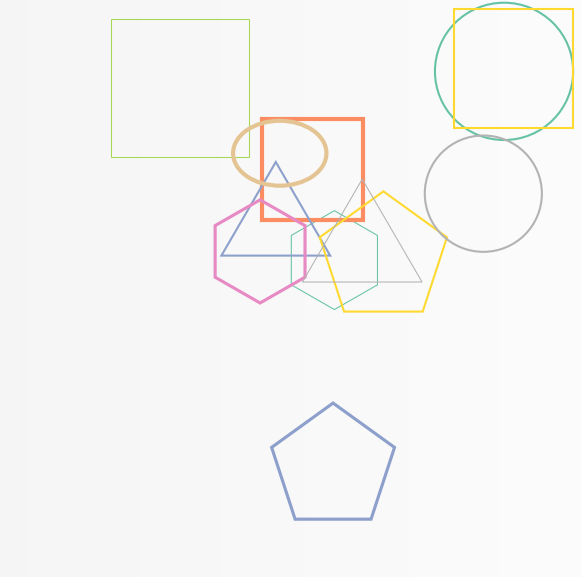[{"shape": "hexagon", "thickness": 0.5, "radius": 0.43, "center": [0.575, 0.549]}, {"shape": "circle", "thickness": 1, "radius": 0.59, "center": [0.867, 0.876]}, {"shape": "square", "thickness": 2, "radius": 0.44, "center": [0.538, 0.706]}, {"shape": "pentagon", "thickness": 1.5, "radius": 0.56, "center": [0.573, 0.19]}, {"shape": "triangle", "thickness": 1, "radius": 0.54, "center": [0.474, 0.611]}, {"shape": "hexagon", "thickness": 1.5, "radius": 0.45, "center": [0.447, 0.564]}, {"shape": "square", "thickness": 0.5, "radius": 0.59, "center": [0.31, 0.847]}, {"shape": "pentagon", "thickness": 1, "radius": 0.58, "center": [0.66, 0.553]}, {"shape": "square", "thickness": 1, "radius": 0.52, "center": [0.884, 0.881]}, {"shape": "oval", "thickness": 2, "radius": 0.4, "center": [0.481, 0.734]}, {"shape": "triangle", "thickness": 0.5, "radius": 0.59, "center": [0.623, 0.57]}, {"shape": "circle", "thickness": 1, "radius": 0.5, "center": [0.832, 0.664]}]